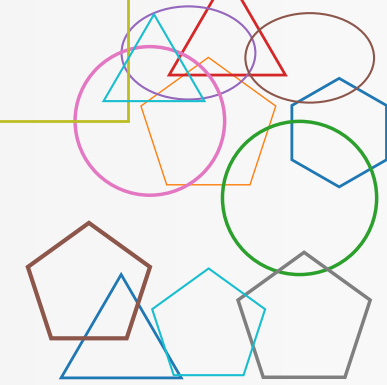[{"shape": "hexagon", "thickness": 2, "radius": 0.7, "center": [0.875, 0.656]}, {"shape": "triangle", "thickness": 2, "radius": 0.89, "center": [0.313, 0.108]}, {"shape": "pentagon", "thickness": 1, "radius": 0.91, "center": [0.538, 0.668]}, {"shape": "circle", "thickness": 2.5, "radius": 0.99, "center": [0.773, 0.486]}, {"shape": "triangle", "thickness": 2, "radius": 0.87, "center": [0.587, 0.892]}, {"shape": "oval", "thickness": 1.5, "radius": 0.86, "center": [0.486, 0.863]}, {"shape": "oval", "thickness": 1.5, "radius": 0.83, "center": [0.799, 0.85]}, {"shape": "pentagon", "thickness": 3, "radius": 0.83, "center": [0.229, 0.255]}, {"shape": "circle", "thickness": 2.5, "radius": 0.96, "center": [0.387, 0.686]}, {"shape": "pentagon", "thickness": 2.5, "radius": 0.9, "center": [0.785, 0.165]}, {"shape": "square", "thickness": 2, "radius": 0.87, "center": [0.158, 0.86]}, {"shape": "triangle", "thickness": 1.5, "radius": 0.75, "center": [0.397, 0.812]}, {"shape": "pentagon", "thickness": 1.5, "radius": 0.77, "center": [0.538, 0.149]}]